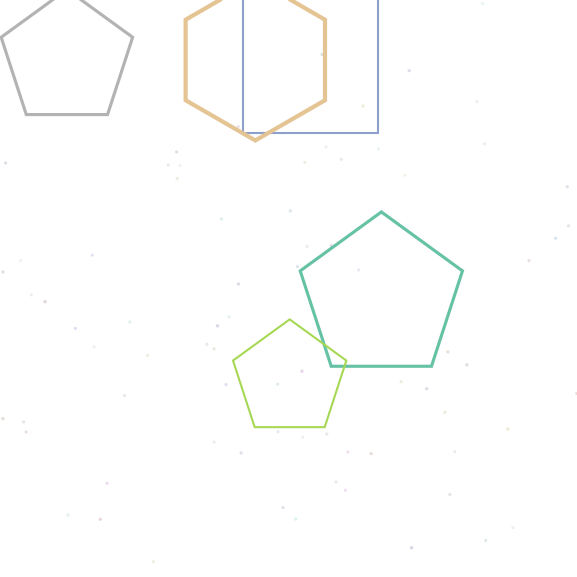[{"shape": "pentagon", "thickness": 1.5, "radius": 0.74, "center": [0.66, 0.484]}, {"shape": "square", "thickness": 1, "radius": 0.59, "center": [0.538, 0.887]}, {"shape": "pentagon", "thickness": 1, "radius": 0.52, "center": [0.502, 0.343]}, {"shape": "hexagon", "thickness": 2, "radius": 0.7, "center": [0.442, 0.895]}, {"shape": "pentagon", "thickness": 1.5, "radius": 0.6, "center": [0.116, 0.898]}]